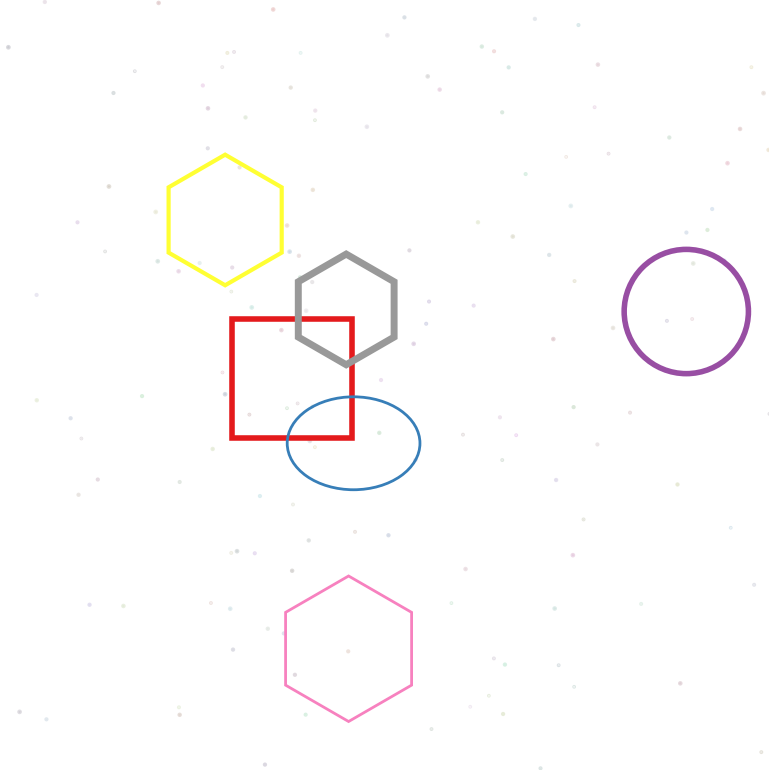[{"shape": "square", "thickness": 2, "radius": 0.39, "center": [0.379, 0.508]}, {"shape": "oval", "thickness": 1, "radius": 0.43, "center": [0.459, 0.424]}, {"shape": "circle", "thickness": 2, "radius": 0.4, "center": [0.891, 0.595]}, {"shape": "hexagon", "thickness": 1.5, "radius": 0.42, "center": [0.292, 0.714]}, {"shape": "hexagon", "thickness": 1, "radius": 0.47, "center": [0.453, 0.157]}, {"shape": "hexagon", "thickness": 2.5, "radius": 0.36, "center": [0.45, 0.598]}]